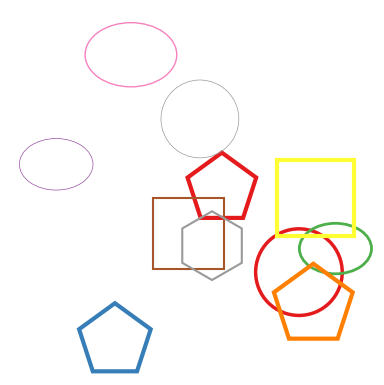[{"shape": "pentagon", "thickness": 3, "radius": 0.47, "center": [0.576, 0.51]}, {"shape": "circle", "thickness": 2.5, "radius": 0.56, "center": [0.776, 0.293]}, {"shape": "pentagon", "thickness": 3, "radius": 0.49, "center": [0.298, 0.115]}, {"shape": "oval", "thickness": 2, "radius": 0.47, "center": [0.871, 0.354]}, {"shape": "oval", "thickness": 0.5, "radius": 0.48, "center": [0.146, 0.573]}, {"shape": "pentagon", "thickness": 3, "radius": 0.54, "center": [0.814, 0.207]}, {"shape": "square", "thickness": 3, "radius": 0.5, "center": [0.819, 0.486]}, {"shape": "square", "thickness": 1.5, "radius": 0.46, "center": [0.49, 0.393]}, {"shape": "oval", "thickness": 1, "radius": 0.6, "center": [0.34, 0.858]}, {"shape": "hexagon", "thickness": 1.5, "radius": 0.45, "center": [0.551, 0.362]}, {"shape": "circle", "thickness": 0.5, "radius": 0.51, "center": [0.519, 0.691]}]